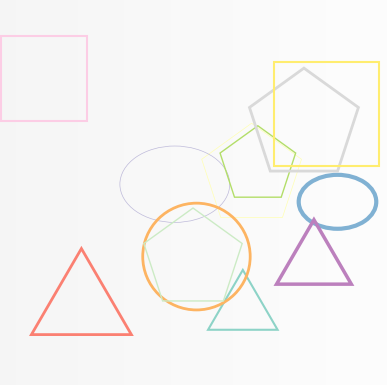[{"shape": "triangle", "thickness": 1.5, "radius": 0.52, "center": [0.627, 0.195]}, {"shape": "pentagon", "thickness": 0.5, "radius": 0.68, "center": [0.649, 0.545]}, {"shape": "oval", "thickness": 0.5, "radius": 0.71, "center": [0.451, 0.522]}, {"shape": "triangle", "thickness": 2, "radius": 0.74, "center": [0.21, 0.205]}, {"shape": "oval", "thickness": 3, "radius": 0.5, "center": [0.871, 0.476]}, {"shape": "circle", "thickness": 2, "radius": 0.69, "center": [0.507, 0.334]}, {"shape": "pentagon", "thickness": 1, "radius": 0.51, "center": [0.665, 0.571]}, {"shape": "square", "thickness": 1.5, "radius": 0.55, "center": [0.113, 0.796]}, {"shape": "pentagon", "thickness": 2, "radius": 0.74, "center": [0.784, 0.675]}, {"shape": "triangle", "thickness": 2.5, "radius": 0.56, "center": [0.81, 0.318]}, {"shape": "pentagon", "thickness": 1, "radius": 0.67, "center": [0.498, 0.326]}, {"shape": "square", "thickness": 1.5, "radius": 0.68, "center": [0.842, 0.704]}]